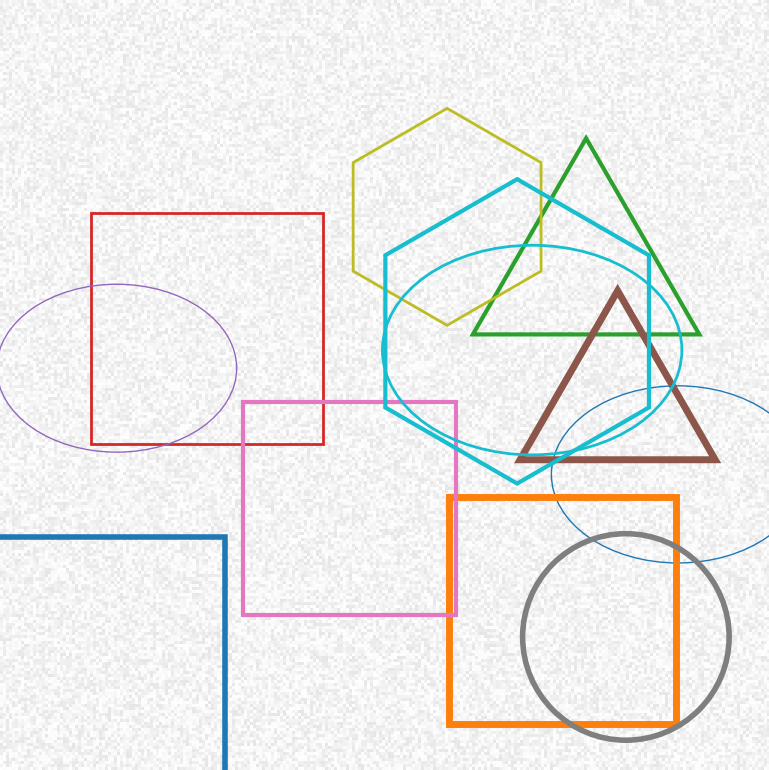[{"shape": "square", "thickness": 2, "radius": 0.95, "center": [0.103, 0.113]}, {"shape": "oval", "thickness": 0.5, "radius": 0.82, "center": [0.88, 0.384]}, {"shape": "square", "thickness": 2.5, "radius": 0.74, "center": [0.73, 0.207]}, {"shape": "triangle", "thickness": 1.5, "radius": 0.85, "center": [0.761, 0.651]}, {"shape": "square", "thickness": 1, "radius": 0.75, "center": [0.269, 0.573]}, {"shape": "oval", "thickness": 0.5, "radius": 0.78, "center": [0.152, 0.522]}, {"shape": "triangle", "thickness": 2.5, "radius": 0.73, "center": [0.802, 0.476]}, {"shape": "square", "thickness": 1.5, "radius": 0.69, "center": [0.454, 0.339]}, {"shape": "circle", "thickness": 2, "radius": 0.67, "center": [0.813, 0.173]}, {"shape": "hexagon", "thickness": 1, "radius": 0.7, "center": [0.581, 0.718]}, {"shape": "hexagon", "thickness": 1.5, "radius": 0.99, "center": [0.672, 0.57]}, {"shape": "oval", "thickness": 1, "radius": 0.97, "center": [0.691, 0.545]}]